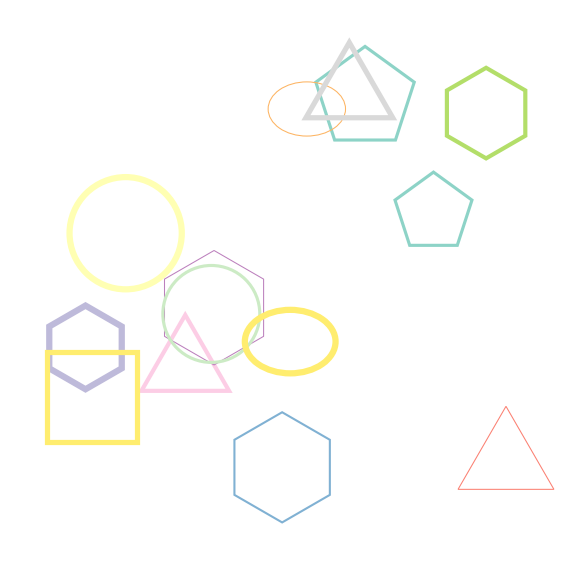[{"shape": "pentagon", "thickness": 1.5, "radius": 0.35, "center": [0.751, 0.631]}, {"shape": "pentagon", "thickness": 1.5, "radius": 0.45, "center": [0.632, 0.829]}, {"shape": "circle", "thickness": 3, "radius": 0.49, "center": [0.218, 0.595]}, {"shape": "hexagon", "thickness": 3, "radius": 0.36, "center": [0.148, 0.398]}, {"shape": "triangle", "thickness": 0.5, "radius": 0.48, "center": [0.876, 0.2]}, {"shape": "hexagon", "thickness": 1, "radius": 0.48, "center": [0.489, 0.19]}, {"shape": "oval", "thickness": 0.5, "radius": 0.34, "center": [0.531, 0.81]}, {"shape": "hexagon", "thickness": 2, "radius": 0.39, "center": [0.842, 0.803]}, {"shape": "triangle", "thickness": 2, "radius": 0.44, "center": [0.321, 0.366]}, {"shape": "triangle", "thickness": 2.5, "radius": 0.43, "center": [0.605, 0.839]}, {"shape": "hexagon", "thickness": 0.5, "radius": 0.5, "center": [0.371, 0.466]}, {"shape": "circle", "thickness": 1.5, "radius": 0.42, "center": [0.366, 0.456]}, {"shape": "square", "thickness": 2.5, "radius": 0.39, "center": [0.16, 0.311]}, {"shape": "oval", "thickness": 3, "radius": 0.39, "center": [0.503, 0.408]}]